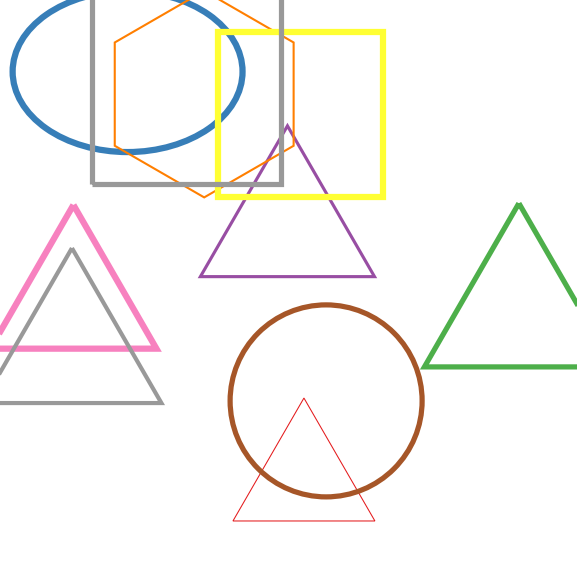[{"shape": "triangle", "thickness": 0.5, "radius": 0.71, "center": [0.526, 0.168]}, {"shape": "oval", "thickness": 3, "radius": 1.0, "center": [0.221, 0.875]}, {"shape": "triangle", "thickness": 2.5, "radius": 0.94, "center": [0.899, 0.458]}, {"shape": "triangle", "thickness": 1.5, "radius": 0.87, "center": [0.498, 0.607]}, {"shape": "hexagon", "thickness": 1, "radius": 0.89, "center": [0.354, 0.836]}, {"shape": "square", "thickness": 3, "radius": 0.71, "center": [0.52, 0.801]}, {"shape": "circle", "thickness": 2.5, "radius": 0.83, "center": [0.565, 0.305]}, {"shape": "triangle", "thickness": 3, "radius": 0.83, "center": [0.127, 0.478]}, {"shape": "triangle", "thickness": 2, "radius": 0.89, "center": [0.125, 0.391]}, {"shape": "square", "thickness": 2.5, "radius": 0.82, "center": [0.323, 0.843]}]